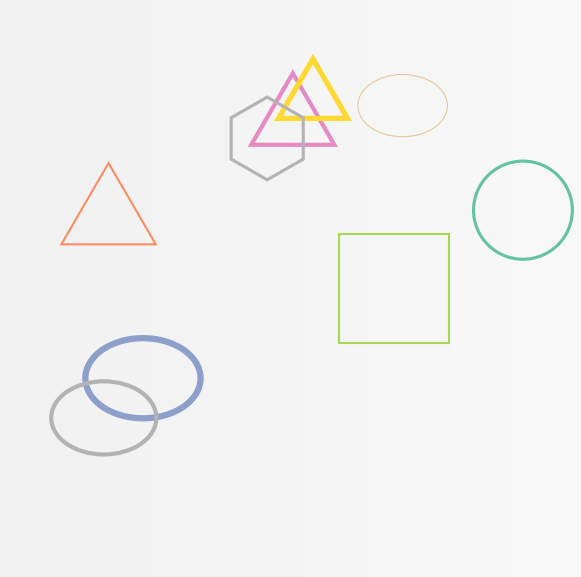[{"shape": "circle", "thickness": 1.5, "radius": 0.42, "center": [0.9, 0.635]}, {"shape": "triangle", "thickness": 1, "radius": 0.47, "center": [0.187, 0.623]}, {"shape": "oval", "thickness": 3, "radius": 0.5, "center": [0.246, 0.344]}, {"shape": "triangle", "thickness": 2, "radius": 0.41, "center": [0.504, 0.79]}, {"shape": "square", "thickness": 1, "radius": 0.47, "center": [0.677, 0.499]}, {"shape": "triangle", "thickness": 2.5, "radius": 0.34, "center": [0.539, 0.828]}, {"shape": "oval", "thickness": 0.5, "radius": 0.39, "center": [0.693, 0.816]}, {"shape": "oval", "thickness": 2, "radius": 0.45, "center": [0.179, 0.276]}, {"shape": "hexagon", "thickness": 1.5, "radius": 0.36, "center": [0.46, 0.759]}]